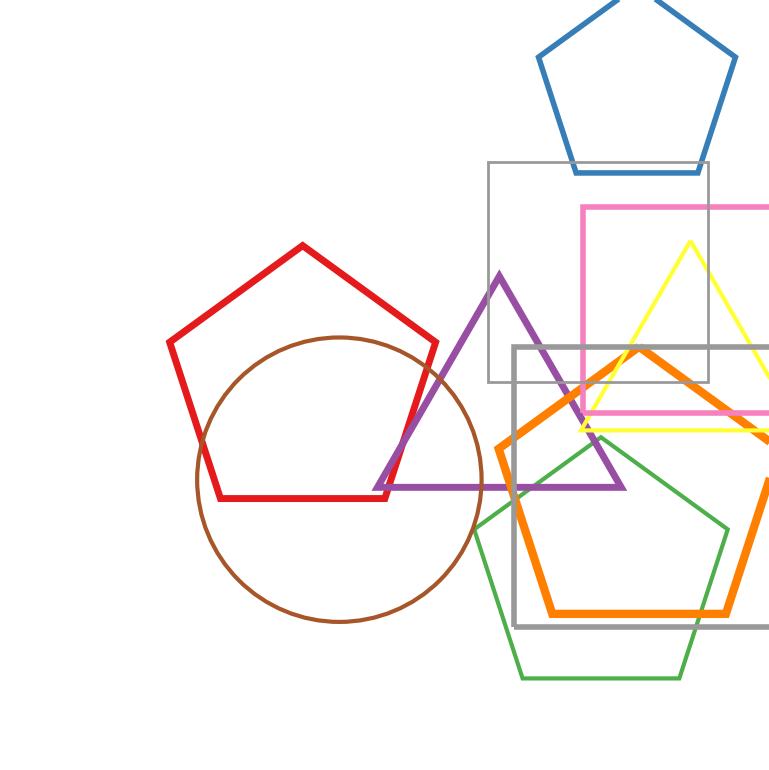[{"shape": "pentagon", "thickness": 2.5, "radius": 0.91, "center": [0.393, 0.499]}, {"shape": "pentagon", "thickness": 2, "radius": 0.67, "center": [0.827, 0.884]}, {"shape": "pentagon", "thickness": 1.5, "radius": 0.87, "center": [0.78, 0.259]}, {"shape": "triangle", "thickness": 2.5, "radius": 0.91, "center": [0.649, 0.458]}, {"shape": "pentagon", "thickness": 3, "radius": 0.96, "center": [0.83, 0.358]}, {"shape": "triangle", "thickness": 1.5, "radius": 0.82, "center": [0.897, 0.523]}, {"shape": "circle", "thickness": 1.5, "radius": 0.92, "center": [0.441, 0.377]}, {"shape": "square", "thickness": 2, "radius": 0.67, "center": [0.89, 0.598]}, {"shape": "square", "thickness": 2, "radius": 0.91, "center": [0.849, 0.368]}, {"shape": "square", "thickness": 1, "radius": 0.72, "center": [0.776, 0.647]}]